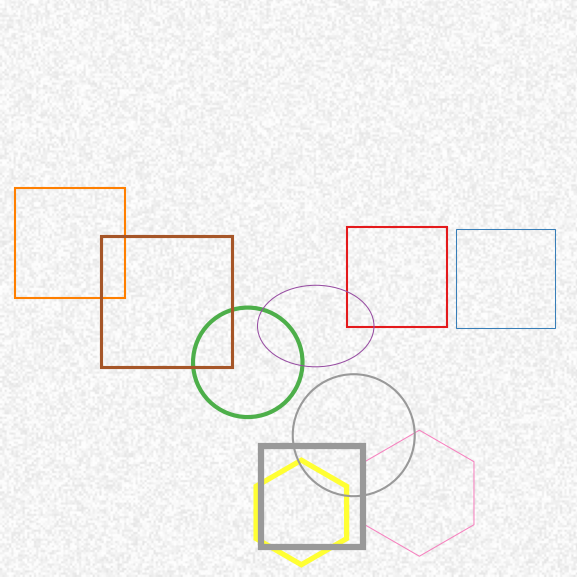[{"shape": "square", "thickness": 1, "radius": 0.43, "center": [0.687, 0.519]}, {"shape": "square", "thickness": 0.5, "radius": 0.43, "center": [0.875, 0.516]}, {"shape": "circle", "thickness": 2, "radius": 0.47, "center": [0.429, 0.372]}, {"shape": "oval", "thickness": 0.5, "radius": 0.5, "center": [0.547, 0.435]}, {"shape": "square", "thickness": 1, "radius": 0.48, "center": [0.122, 0.578]}, {"shape": "hexagon", "thickness": 2.5, "radius": 0.45, "center": [0.522, 0.112]}, {"shape": "square", "thickness": 1.5, "radius": 0.56, "center": [0.288, 0.477]}, {"shape": "hexagon", "thickness": 0.5, "radius": 0.55, "center": [0.726, 0.145]}, {"shape": "circle", "thickness": 1, "radius": 0.53, "center": [0.613, 0.246]}, {"shape": "square", "thickness": 3, "radius": 0.44, "center": [0.54, 0.139]}]